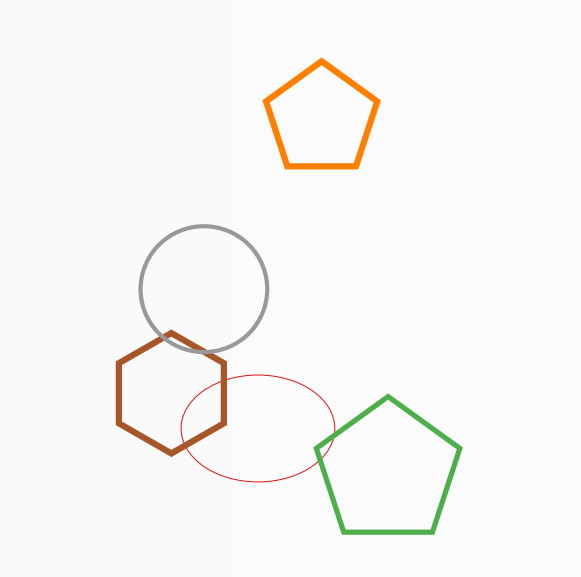[{"shape": "oval", "thickness": 0.5, "radius": 0.66, "center": [0.444, 0.257]}, {"shape": "pentagon", "thickness": 2.5, "radius": 0.65, "center": [0.668, 0.183]}, {"shape": "pentagon", "thickness": 3, "radius": 0.5, "center": [0.553, 0.792]}, {"shape": "hexagon", "thickness": 3, "radius": 0.52, "center": [0.295, 0.318]}, {"shape": "circle", "thickness": 2, "radius": 0.54, "center": [0.351, 0.498]}]